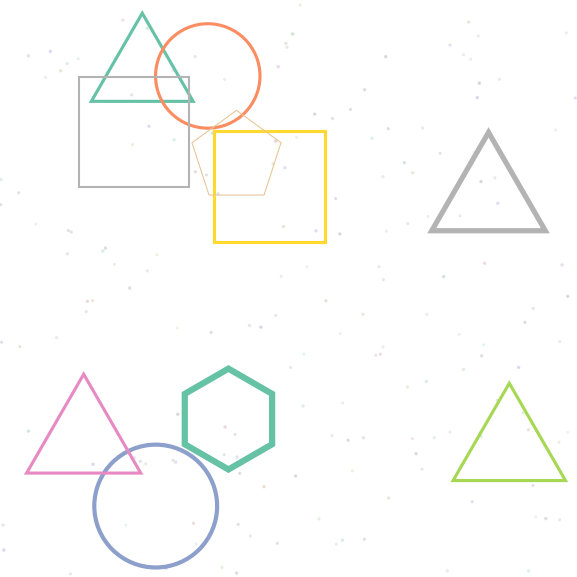[{"shape": "hexagon", "thickness": 3, "radius": 0.44, "center": [0.396, 0.273]}, {"shape": "triangle", "thickness": 1.5, "radius": 0.51, "center": [0.246, 0.875]}, {"shape": "circle", "thickness": 1.5, "radius": 0.45, "center": [0.36, 0.868]}, {"shape": "circle", "thickness": 2, "radius": 0.53, "center": [0.27, 0.123]}, {"shape": "triangle", "thickness": 1.5, "radius": 0.57, "center": [0.145, 0.237]}, {"shape": "triangle", "thickness": 1.5, "radius": 0.56, "center": [0.882, 0.223]}, {"shape": "square", "thickness": 1.5, "radius": 0.48, "center": [0.467, 0.677]}, {"shape": "pentagon", "thickness": 0.5, "radius": 0.41, "center": [0.41, 0.727]}, {"shape": "triangle", "thickness": 2.5, "radius": 0.57, "center": [0.846, 0.656]}, {"shape": "square", "thickness": 1, "radius": 0.48, "center": [0.232, 0.771]}]